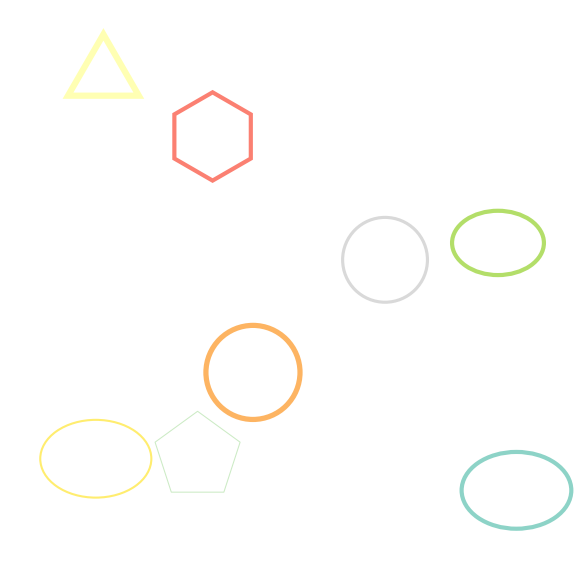[{"shape": "oval", "thickness": 2, "radius": 0.47, "center": [0.894, 0.15]}, {"shape": "triangle", "thickness": 3, "radius": 0.35, "center": [0.179, 0.869]}, {"shape": "hexagon", "thickness": 2, "radius": 0.38, "center": [0.368, 0.763]}, {"shape": "circle", "thickness": 2.5, "radius": 0.41, "center": [0.438, 0.354]}, {"shape": "oval", "thickness": 2, "radius": 0.4, "center": [0.862, 0.578]}, {"shape": "circle", "thickness": 1.5, "radius": 0.37, "center": [0.667, 0.549]}, {"shape": "pentagon", "thickness": 0.5, "radius": 0.39, "center": [0.342, 0.21]}, {"shape": "oval", "thickness": 1, "radius": 0.48, "center": [0.166, 0.205]}]